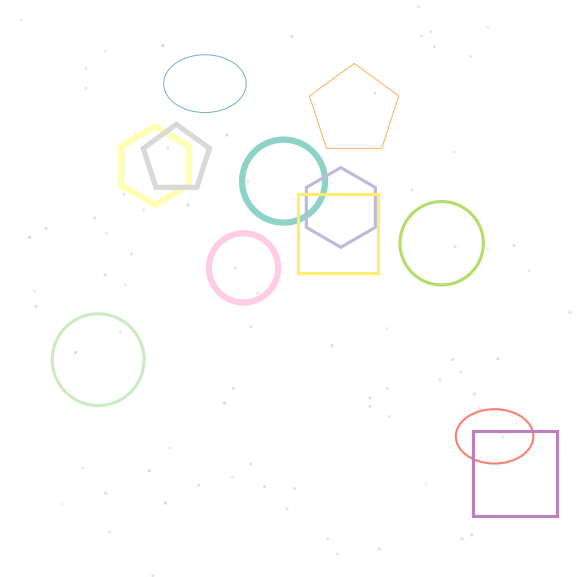[{"shape": "circle", "thickness": 3, "radius": 0.36, "center": [0.491, 0.686]}, {"shape": "hexagon", "thickness": 3, "radius": 0.34, "center": [0.269, 0.712]}, {"shape": "hexagon", "thickness": 1.5, "radius": 0.35, "center": [0.59, 0.64]}, {"shape": "oval", "thickness": 1, "radius": 0.34, "center": [0.856, 0.244]}, {"shape": "oval", "thickness": 0.5, "radius": 0.36, "center": [0.355, 0.854]}, {"shape": "pentagon", "thickness": 0.5, "radius": 0.41, "center": [0.613, 0.808]}, {"shape": "circle", "thickness": 1.5, "radius": 0.36, "center": [0.765, 0.578]}, {"shape": "circle", "thickness": 3, "radius": 0.3, "center": [0.422, 0.535]}, {"shape": "pentagon", "thickness": 2.5, "radius": 0.3, "center": [0.305, 0.724]}, {"shape": "square", "thickness": 1.5, "radius": 0.36, "center": [0.892, 0.179]}, {"shape": "circle", "thickness": 1.5, "radius": 0.4, "center": [0.17, 0.376]}, {"shape": "square", "thickness": 1.5, "radius": 0.35, "center": [0.585, 0.595]}]